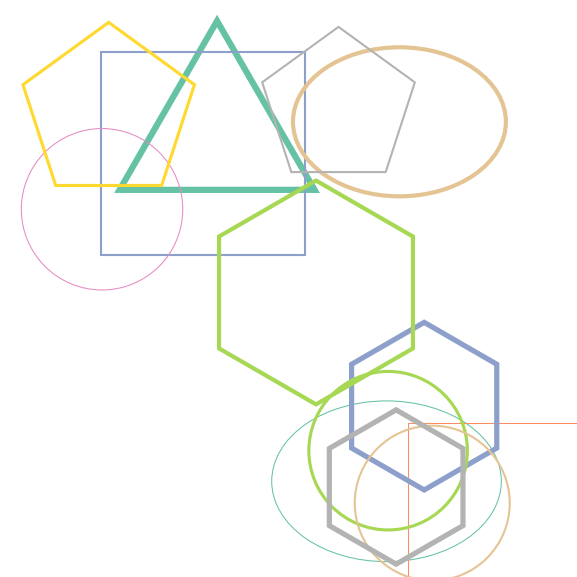[{"shape": "oval", "thickness": 0.5, "radius": 0.99, "center": [0.669, 0.166]}, {"shape": "triangle", "thickness": 3, "radius": 0.97, "center": [0.376, 0.768]}, {"shape": "square", "thickness": 0.5, "radius": 0.76, "center": [0.859, 0.115]}, {"shape": "square", "thickness": 1, "radius": 0.88, "center": [0.352, 0.734]}, {"shape": "hexagon", "thickness": 2.5, "radius": 0.73, "center": [0.735, 0.296]}, {"shape": "circle", "thickness": 0.5, "radius": 0.7, "center": [0.177, 0.637]}, {"shape": "hexagon", "thickness": 2, "radius": 0.97, "center": [0.547, 0.493]}, {"shape": "circle", "thickness": 1.5, "radius": 0.69, "center": [0.672, 0.219]}, {"shape": "pentagon", "thickness": 1.5, "radius": 0.78, "center": [0.188, 0.804]}, {"shape": "circle", "thickness": 1, "radius": 0.67, "center": [0.748, 0.128]}, {"shape": "oval", "thickness": 2, "radius": 0.92, "center": [0.692, 0.788]}, {"shape": "hexagon", "thickness": 2.5, "radius": 0.67, "center": [0.686, 0.156]}, {"shape": "pentagon", "thickness": 1, "radius": 0.69, "center": [0.586, 0.814]}]